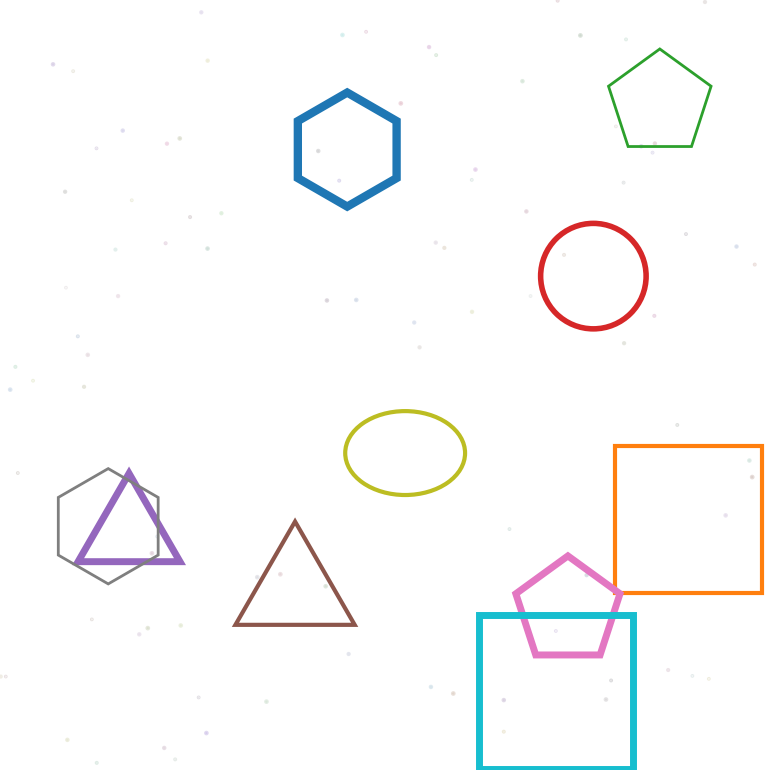[{"shape": "hexagon", "thickness": 3, "radius": 0.37, "center": [0.451, 0.806]}, {"shape": "square", "thickness": 1.5, "radius": 0.48, "center": [0.894, 0.325]}, {"shape": "pentagon", "thickness": 1, "radius": 0.35, "center": [0.857, 0.866]}, {"shape": "circle", "thickness": 2, "radius": 0.34, "center": [0.771, 0.641]}, {"shape": "triangle", "thickness": 2.5, "radius": 0.38, "center": [0.168, 0.309]}, {"shape": "triangle", "thickness": 1.5, "radius": 0.45, "center": [0.383, 0.233]}, {"shape": "pentagon", "thickness": 2.5, "radius": 0.36, "center": [0.738, 0.207]}, {"shape": "hexagon", "thickness": 1, "radius": 0.37, "center": [0.141, 0.317]}, {"shape": "oval", "thickness": 1.5, "radius": 0.39, "center": [0.526, 0.412]}, {"shape": "square", "thickness": 2.5, "radius": 0.5, "center": [0.722, 0.101]}]